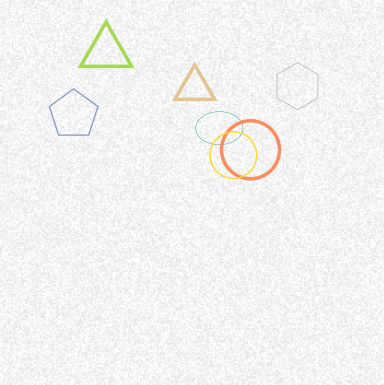[{"shape": "oval", "thickness": 0.5, "radius": 0.31, "center": [0.57, 0.667]}, {"shape": "circle", "thickness": 2.5, "radius": 0.38, "center": [0.651, 0.611]}, {"shape": "pentagon", "thickness": 1, "radius": 0.33, "center": [0.191, 0.703]}, {"shape": "triangle", "thickness": 2.5, "radius": 0.38, "center": [0.276, 0.866]}, {"shape": "circle", "thickness": 1, "radius": 0.3, "center": [0.606, 0.597]}, {"shape": "triangle", "thickness": 2.5, "radius": 0.3, "center": [0.506, 0.772]}, {"shape": "hexagon", "thickness": 0.5, "radius": 0.31, "center": [0.773, 0.776]}]